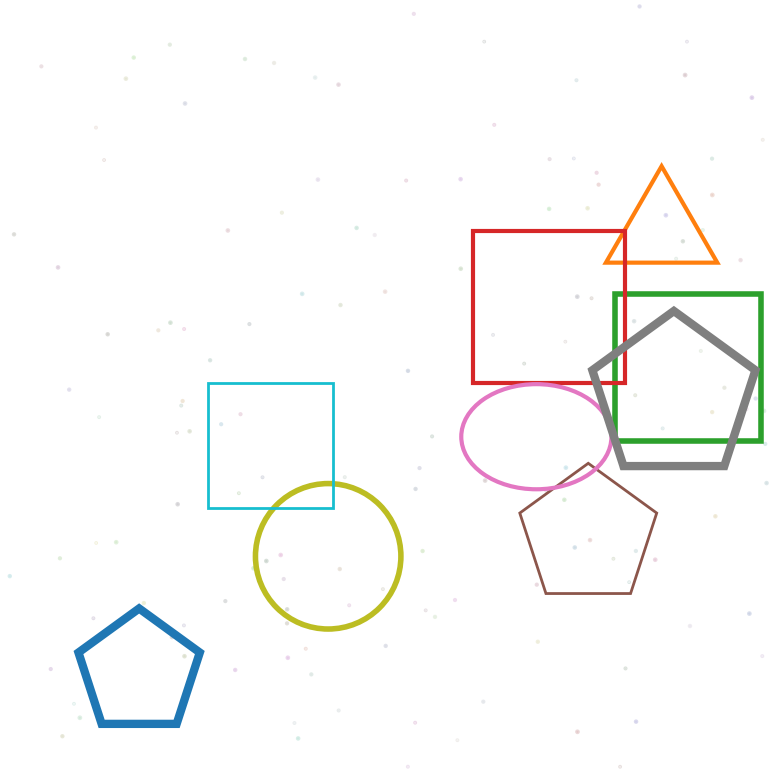[{"shape": "pentagon", "thickness": 3, "radius": 0.41, "center": [0.181, 0.127]}, {"shape": "triangle", "thickness": 1.5, "radius": 0.42, "center": [0.859, 0.701]}, {"shape": "square", "thickness": 2, "radius": 0.48, "center": [0.894, 0.522]}, {"shape": "square", "thickness": 1.5, "radius": 0.49, "center": [0.713, 0.601]}, {"shape": "pentagon", "thickness": 1, "radius": 0.47, "center": [0.764, 0.305]}, {"shape": "oval", "thickness": 1.5, "radius": 0.49, "center": [0.697, 0.433]}, {"shape": "pentagon", "thickness": 3, "radius": 0.56, "center": [0.875, 0.485]}, {"shape": "circle", "thickness": 2, "radius": 0.47, "center": [0.426, 0.278]}, {"shape": "square", "thickness": 1, "radius": 0.41, "center": [0.351, 0.422]}]